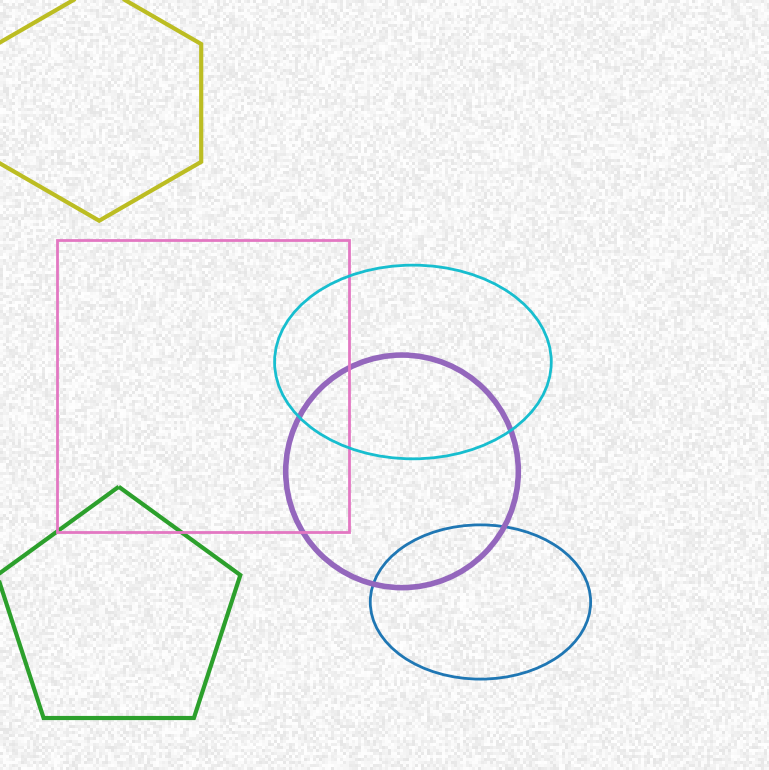[{"shape": "oval", "thickness": 1, "radius": 0.72, "center": [0.624, 0.218]}, {"shape": "pentagon", "thickness": 1.5, "radius": 0.83, "center": [0.154, 0.202]}, {"shape": "circle", "thickness": 2, "radius": 0.76, "center": [0.522, 0.388]}, {"shape": "square", "thickness": 1, "radius": 0.95, "center": [0.264, 0.499]}, {"shape": "hexagon", "thickness": 1.5, "radius": 0.76, "center": [0.129, 0.866]}, {"shape": "oval", "thickness": 1, "radius": 0.9, "center": [0.536, 0.53]}]